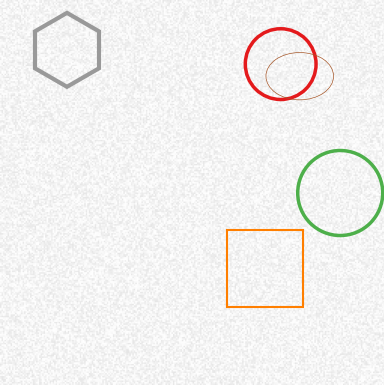[{"shape": "circle", "thickness": 2.5, "radius": 0.46, "center": [0.729, 0.833]}, {"shape": "circle", "thickness": 2.5, "radius": 0.55, "center": [0.884, 0.499]}, {"shape": "square", "thickness": 1.5, "radius": 0.5, "center": [0.688, 0.302]}, {"shape": "oval", "thickness": 0.5, "radius": 0.44, "center": [0.779, 0.802]}, {"shape": "hexagon", "thickness": 3, "radius": 0.48, "center": [0.174, 0.871]}]